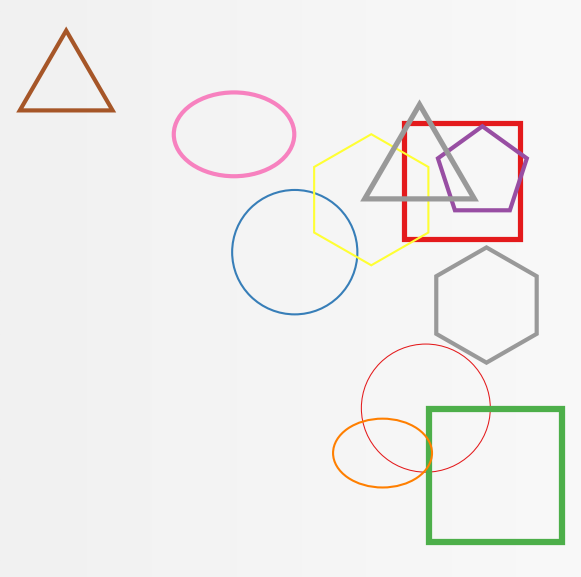[{"shape": "square", "thickness": 2.5, "radius": 0.5, "center": [0.795, 0.686]}, {"shape": "circle", "thickness": 0.5, "radius": 0.55, "center": [0.733, 0.292]}, {"shape": "circle", "thickness": 1, "radius": 0.54, "center": [0.507, 0.562]}, {"shape": "square", "thickness": 3, "radius": 0.57, "center": [0.853, 0.176]}, {"shape": "pentagon", "thickness": 2, "radius": 0.4, "center": [0.83, 0.7]}, {"shape": "oval", "thickness": 1, "radius": 0.43, "center": [0.658, 0.215]}, {"shape": "hexagon", "thickness": 1, "radius": 0.57, "center": [0.639, 0.653]}, {"shape": "triangle", "thickness": 2, "radius": 0.46, "center": [0.114, 0.854]}, {"shape": "oval", "thickness": 2, "radius": 0.52, "center": [0.403, 0.767]}, {"shape": "triangle", "thickness": 2.5, "radius": 0.54, "center": [0.722, 0.709]}, {"shape": "hexagon", "thickness": 2, "radius": 0.5, "center": [0.837, 0.471]}]